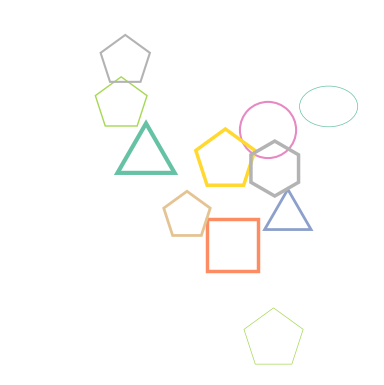[{"shape": "triangle", "thickness": 3, "radius": 0.43, "center": [0.379, 0.594]}, {"shape": "oval", "thickness": 0.5, "radius": 0.38, "center": [0.854, 0.724]}, {"shape": "square", "thickness": 2.5, "radius": 0.33, "center": [0.603, 0.363]}, {"shape": "triangle", "thickness": 2, "radius": 0.35, "center": [0.748, 0.439]}, {"shape": "circle", "thickness": 1.5, "radius": 0.36, "center": [0.696, 0.662]}, {"shape": "pentagon", "thickness": 0.5, "radius": 0.4, "center": [0.711, 0.12]}, {"shape": "pentagon", "thickness": 1, "radius": 0.35, "center": [0.315, 0.73]}, {"shape": "pentagon", "thickness": 2.5, "radius": 0.4, "center": [0.585, 0.584]}, {"shape": "pentagon", "thickness": 2, "radius": 0.32, "center": [0.486, 0.44]}, {"shape": "pentagon", "thickness": 1.5, "radius": 0.34, "center": [0.325, 0.842]}, {"shape": "hexagon", "thickness": 2.5, "radius": 0.36, "center": [0.714, 0.562]}]